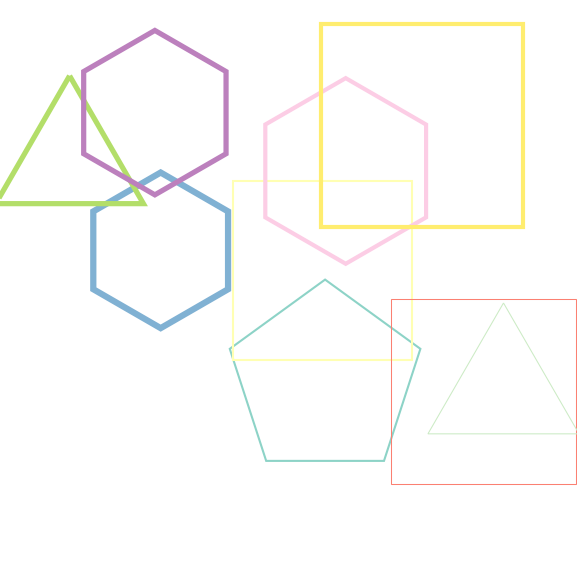[{"shape": "pentagon", "thickness": 1, "radius": 0.87, "center": [0.563, 0.341]}, {"shape": "square", "thickness": 1, "radius": 0.77, "center": [0.558, 0.531]}, {"shape": "square", "thickness": 0.5, "radius": 0.8, "center": [0.837, 0.322]}, {"shape": "hexagon", "thickness": 3, "radius": 0.67, "center": [0.278, 0.566]}, {"shape": "triangle", "thickness": 2.5, "radius": 0.74, "center": [0.121, 0.72]}, {"shape": "hexagon", "thickness": 2, "radius": 0.8, "center": [0.599, 0.703]}, {"shape": "hexagon", "thickness": 2.5, "radius": 0.71, "center": [0.268, 0.804]}, {"shape": "triangle", "thickness": 0.5, "radius": 0.76, "center": [0.872, 0.323]}, {"shape": "square", "thickness": 2, "radius": 0.88, "center": [0.73, 0.782]}]